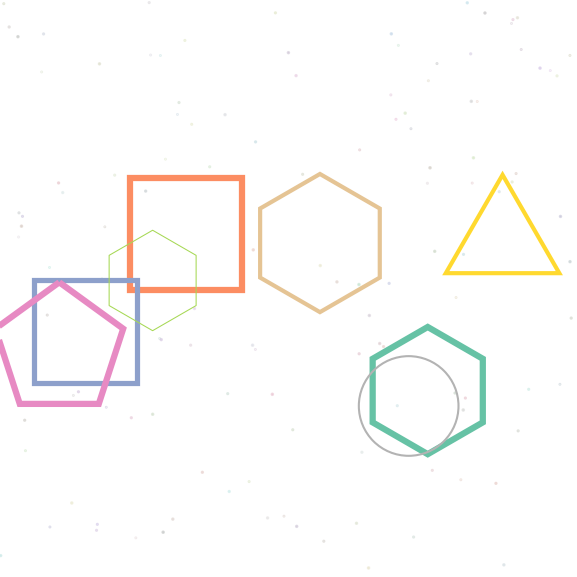[{"shape": "hexagon", "thickness": 3, "radius": 0.55, "center": [0.741, 0.323]}, {"shape": "square", "thickness": 3, "radius": 0.48, "center": [0.322, 0.594]}, {"shape": "square", "thickness": 2.5, "radius": 0.45, "center": [0.149, 0.425]}, {"shape": "pentagon", "thickness": 3, "radius": 0.58, "center": [0.103, 0.394]}, {"shape": "hexagon", "thickness": 0.5, "radius": 0.43, "center": [0.264, 0.513]}, {"shape": "triangle", "thickness": 2, "radius": 0.57, "center": [0.87, 0.583]}, {"shape": "hexagon", "thickness": 2, "radius": 0.6, "center": [0.554, 0.578]}, {"shape": "circle", "thickness": 1, "radius": 0.43, "center": [0.708, 0.296]}]